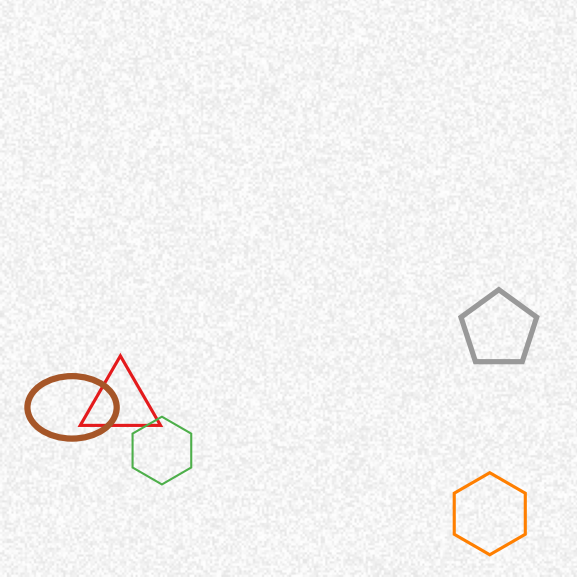[{"shape": "triangle", "thickness": 1.5, "radius": 0.4, "center": [0.208, 0.303]}, {"shape": "hexagon", "thickness": 1, "radius": 0.29, "center": [0.28, 0.219]}, {"shape": "hexagon", "thickness": 1.5, "radius": 0.36, "center": [0.848, 0.11]}, {"shape": "oval", "thickness": 3, "radius": 0.39, "center": [0.125, 0.294]}, {"shape": "pentagon", "thickness": 2.5, "radius": 0.34, "center": [0.864, 0.429]}]